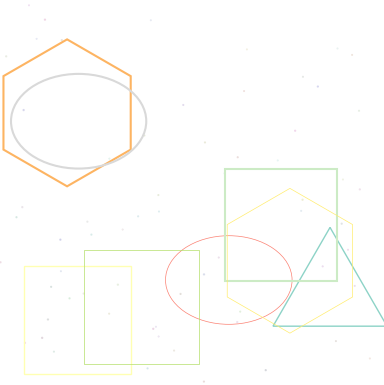[{"shape": "triangle", "thickness": 1, "radius": 0.86, "center": [0.857, 0.238]}, {"shape": "square", "thickness": 1, "radius": 0.7, "center": [0.201, 0.169]}, {"shape": "oval", "thickness": 0.5, "radius": 0.82, "center": [0.594, 0.273]}, {"shape": "hexagon", "thickness": 1.5, "radius": 0.95, "center": [0.174, 0.707]}, {"shape": "square", "thickness": 0.5, "radius": 0.74, "center": [0.367, 0.202]}, {"shape": "oval", "thickness": 1.5, "radius": 0.88, "center": [0.204, 0.685]}, {"shape": "square", "thickness": 1.5, "radius": 0.73, "center": [0.729, 0.416]}, {"shape": "hexagon", "thickness": 0.5, "radius": 0.94, "center": [0.753, 0.323]}]